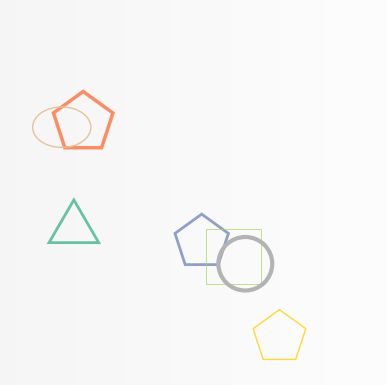[{"shape": "triangle", "thickness": 2, "radius": 0.37, "center": [0.191, 0.407]}, {"shape": "pentagon", "thickness": 2.5, "radius": 0.4, "center": [0.215, 0.682]}, {"shape": "pentagon", "thickness": 2, "radius": 0.36, "center": [0.521, 0.371]}, {"shape": "square", "thickness": 0.5, "radius": 0.36, "center": [0.603, 0.334]}, {"shape": "pentagon", "thickness": 1, "radius": 0.36, "center": [0.721, 0.124]}, {"shape": "oval", "thickness": 1, "radius": 0.38, "center": [0.159, 0.67]}, {"shape": "circle", "thickness": 3, "radius": 0.35, "center": [0.633, 0.315]}]